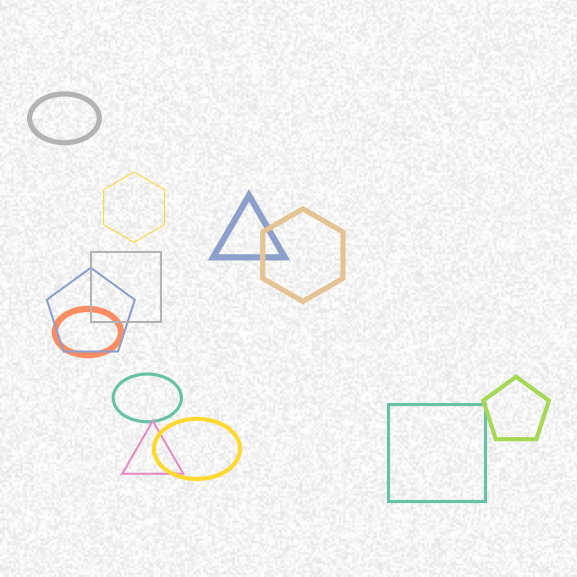[{"shape": "square", "thickness": 1.5, "radius": 0.42, "center": [0.756, 0.215]}, {"shape": "oval", "thickness": 1.5, "radius": 0.3, "center": [0.255, 0.31]}, {"shape": "oval", "thickness": 3, "radius": 0.29, "center": [0.152, 0.424]}, {"shape": "triangle", "thickness": 3, "radius": 0.36, "center": [0.431, 0.589]}, {"shape": "pentagon", "thickness": 1, "radius": 0.4, "center": [0.157, 0.455]}, {"shape": "triangle", "thickness": 1, "radius": 0.31, "center": [0.265, 0.209]}, {"shape": "pentagon", "thickness": 2, "radius": 0.3, "center": [0.894, 0.287]}, {"shape": "hexagon", "thickness": 0.5, "radius": 0.3, "center": [0.232, 0.64]}, {"shape": "oval", "thickness": 2, "radius": 0.37, "center": [0.341, 0.222]}, {"shape": "hexagon", "thickness": 2.5, "radius": 0.4, "center": [0.524, 0.557]}, {"shape": "square", "thickness": 1, "radius": 0.31, "center": [0.218, 0.502]}, {"shape": "oval", "thickness": 2.5, "radius": 0.3, "center": [0.112, 0.794]}]